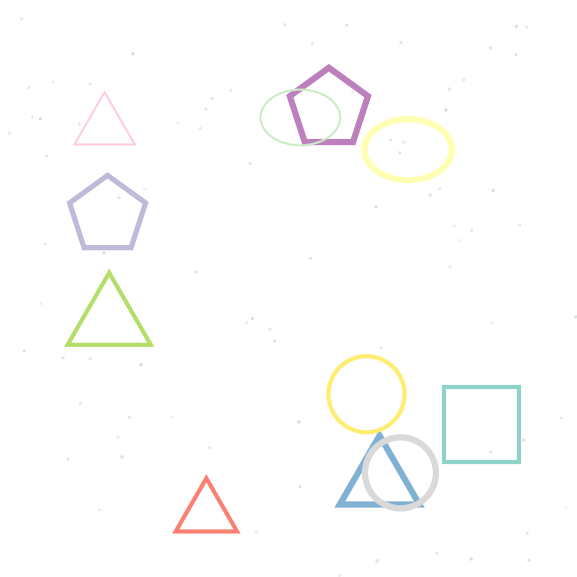[{"shape": "square", "thickness": 2, "radius": 0.32, "center": [0.834, 0.264]}, {"shape": "oval", "thickness": 3, "radius": 0.38, "center": [0.707, 0.74]}, {"shape": "pentagon", "thickness": 2.5, "radius": 0.35, "center": [0.186, 0.626]}, {"shape": "triangle", "thickness": 2, "radius": 0.31, "center": [0.357, 0.11]}, {"shape": "triangle", "thickness": 3, "radius": 0.4, "center": [0.657, 0.165]}, {"shape": "triangle", "thickness": 2, "radius": 0.42, "center": [0.189, 0.444]}, {"shape": "triangle", "thickness": 1, "radius": 0.3, "center": [0.181, 0.779]}, {"shape": "circle", "thickness": 3, "radius": 0.31, "center": [0.693, 0.18]}, {"shape": "pentagon", "thickness": 3, "radius": 0.36, "center": [0.57, 0.811]}, {"shape": "oval", "thickness": 1, "radius": 0.34, "center": [0.52, 0.796]}, {"shape": "circle", "thickness": 2, "radius": 0.33, "center": [0.635, 0.316]}]